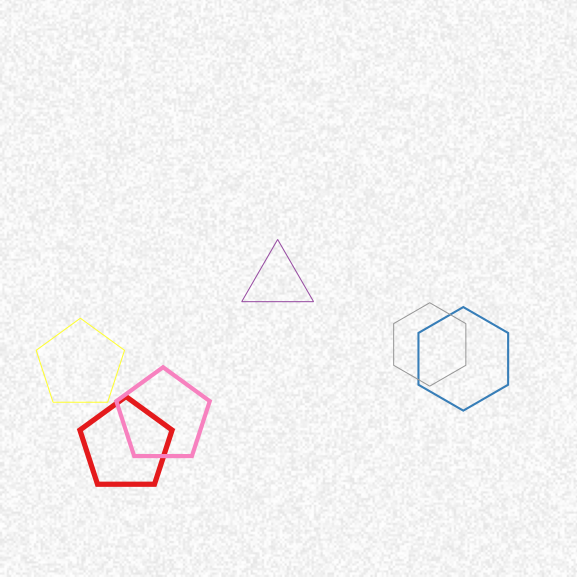[{"shape": "pentagon", "thickness": 2.5, "radius": 0.42, "center": [0.218, 0.229]}, {"shape": "hexagon", "thickness": 1, "radius": 0.45, "center": [0.802, 0.378]}, {"shape": "triangle", "thickness": 0.5, "radius": 0.36, "center": [0.481, 0.513]}, {"shape": "pentagon", "thickness": 0.5, "radius": 0.4, "center": [0.139, 0.368]}, {"shape": "pentagon", "thickness": 2, "radius": 0.43, "center": [0.282, 0.278]}, {"shape": "hexagon", "thickness": 0.5, "radius": 0.36, "center": [0.744, 0.403]}]